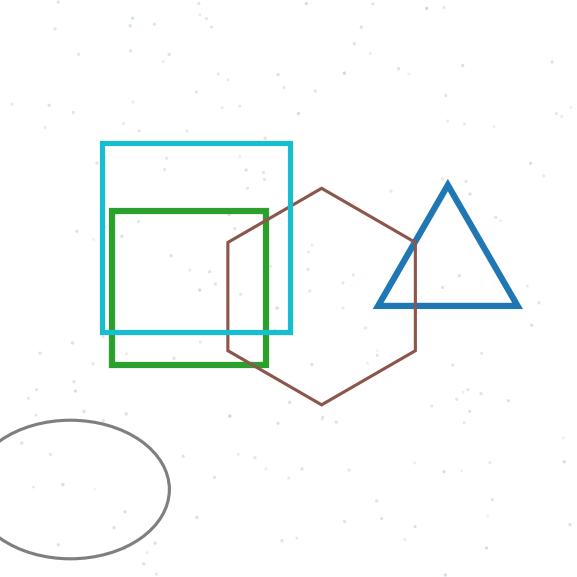[{"shape": "triangle", "thickness": 3, "radius": 0.7, "center": [0.775, 0.539]}, {"shape": "square", "thickness": 3, "radius": 0.67, "center": [0.327, 0.5]}, {"shape": "hexagon", "thickness": 1.5, "radius": 0.94, "center": [0.557, 0.486]}, {"shape": "oval", "thickness": 1.5, "radius": 0.86, "center": [0.122, 0.151]}, {"shape": "square", "thickness": 2.5, "radius": 0.82, "center": [0.339, 0.588]}]